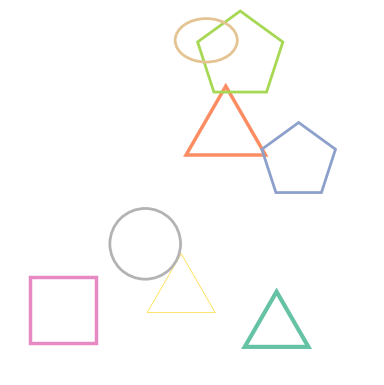[{"shape": "triangle", "thickness": 3, "radius": 0.48, "center": [0.718, 0.147]}, {"shape": "triangle", "thickness": 2.5, "radius": 0.6, "center": [0.586, 0.657]}, {"shape": "pentagon", "thickness": 2, "radius": 0.5, "center": [0.776, 0.581]}, {"shape": "square", "thickness": 2.5, "radius": 0.43, "center": [0.163, 0.195]}, {"shape": "pentagon", "thickness": 2, "radius": 0.58, "center": [0.624, 0.855]}, {"shape": "triangle", "thickness": 0.5, "radius": 0.51, "center": [0.471, 0.239]}, {"shape": "oval", "thickness": 2, "radius": 0.4, "center": [0.536, 0.895]}, {"shape": "circle", "thickness": 2, "radius": 0.46, "center": [0.377, 0.367]}]